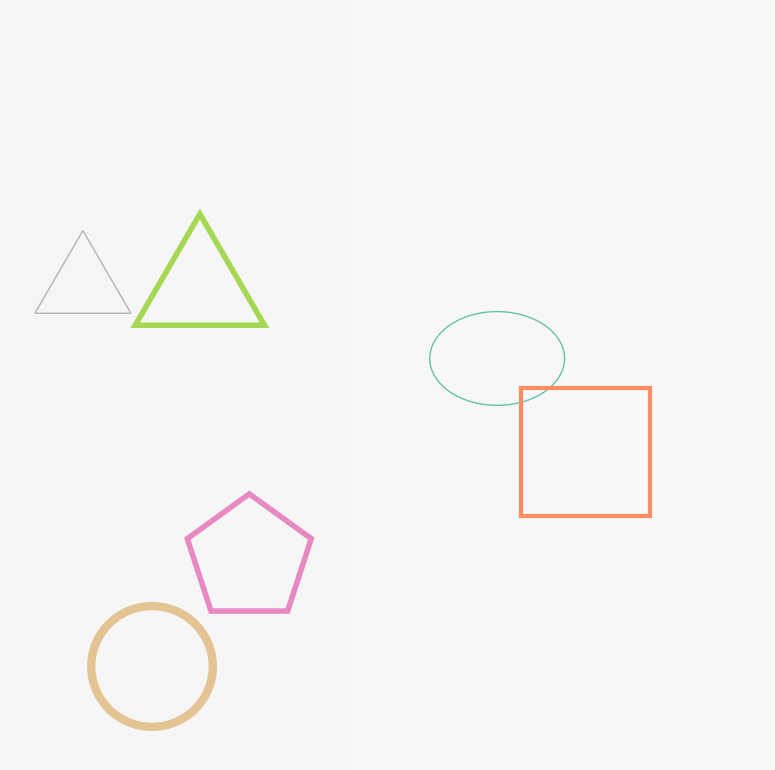[{"shape": "oval", "thickness": 0.5, "radius": 0.43, "center": [0.641, 0.534]}, {"shape": "square", "thickness": 1.5, "radius": 0.42, "center": [0.755, 0.413]}, {"shape": "pentagon", "thickness": 2, "radius": 0.42, "center": [0.322, 0.274]}, {"shape": "triangle", "thickness": 2, "radius": 0.48, "center": [0.258, 0.626]}, {"shape": "circle", "thickness": 3, "radius": 0.39, "center": [0.196, 0.134]}, {"shape": "triangle", "thickness": 0.5, "radius": 0.36, "center": [0.107, 0.629]}]